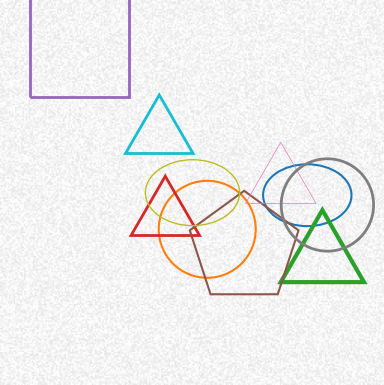[{"shape": "oval", "thickness": 1.5, "radius": 0.57, "center": [0.798, 0.493]}, {"shape": "circle", "thickness": 1.5, "radius": 0.63, "center": [0.538, 0.404]}, {"shape": "triangle", "thickness": 3, "radius": 0.62, "center": [0.837, 0.33]}, {"shape": "triangle", "thickness": 2, "radius": 0.51, "center": [0.429, 0.44]}, {"shape": "square", "thickness": 2, "radius": 0.65, "center": [0.207, 0.878]}, {"shape": "pentagon", "thickness": 1.5, "radius": 0.74, "center": [0.634, 0.356]}, {"shape": "triangle", "thickness": 0.5, "radius": 0.53, "center": [0.729, 0.525]}, {"shape": "circle", "thickness": 2, "radius": 0.6, "center": [0.85, 0.468]}, {"shape": "oval", "thickness": 1, "radius": 0.61, "center": [0.5, 0.5]}, {"shape": "triangle", "thickness": 2, "radius": 0.51, "center": [0.414, 0.652]}]